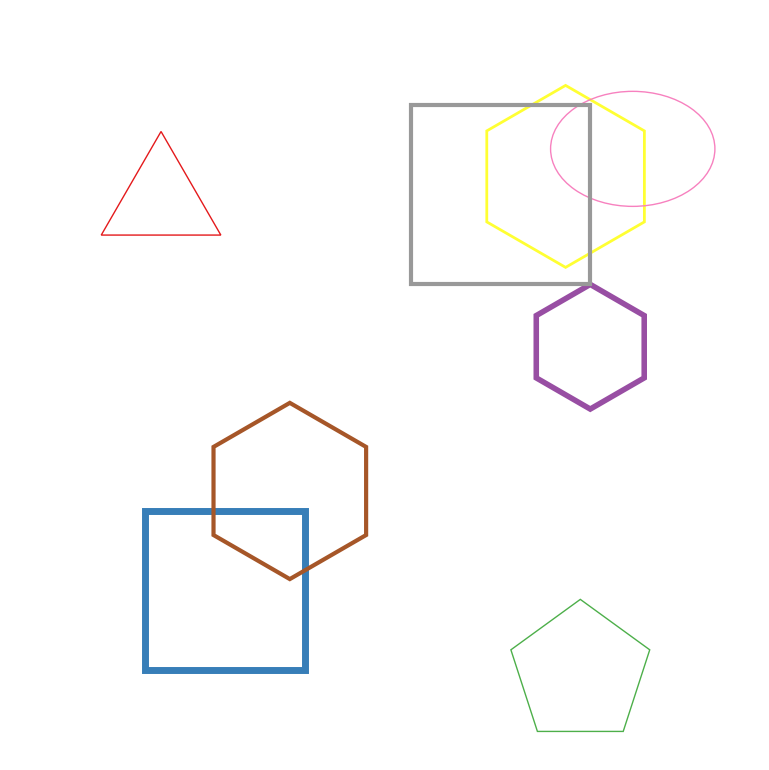[{"shape": "triangle", "thickness": 0.5, "radius": 0.45, "center": [0.209, 0.74]}, {"shape": "square", "thickness": 2.5, "radius": 0.52, "center": [0.292, 0.233]}, {"shape": "pentagon", "thickness": 0.5, "radius": 0.47, "center": [0.754, 0.127]}, {"shape": "hexagon", "thickness": 2, "radius": 0.4, "center": [0.767, 0.55]}, {"shape": "hexagon", "thickness": 1, "radius": 0.59, "center": [0.735, 0.771]}, {"shape": "hexagon", "thickness": 1.5, "radius": 0.57, "center": [0.376, 0.362]}, {"shape": "oval", "thickness": 0.5, "radius": 0.53, "center": [0.822, 0.807]}, {"shape": "square", "thickness": 1.5, "radius": 0.58, "center": [0.65, 0.748]}]